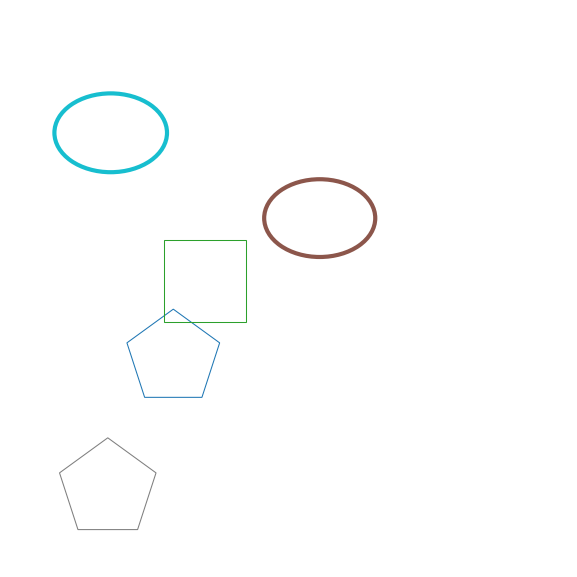[{"shape": "pentagon", "thickness": 0.5, "radius": 0.42, "center": [0.3, 0.379]}, {"shape": "square", "thickness": 0.5, "radius": 0.36, "center": [0.356, 0.513]}, {"shape": "oval", "thickness": 2, "radius": 0.48, "center": [0.554, 0.621]}, {"shape": "pentagon", "thickness": 0.5, "radius": 0.44, "center": [0.187, 0.153]}, {"shape": "oval", "thickness": 2, "radius": 0.49, "center": [0.192, 0.769]}]